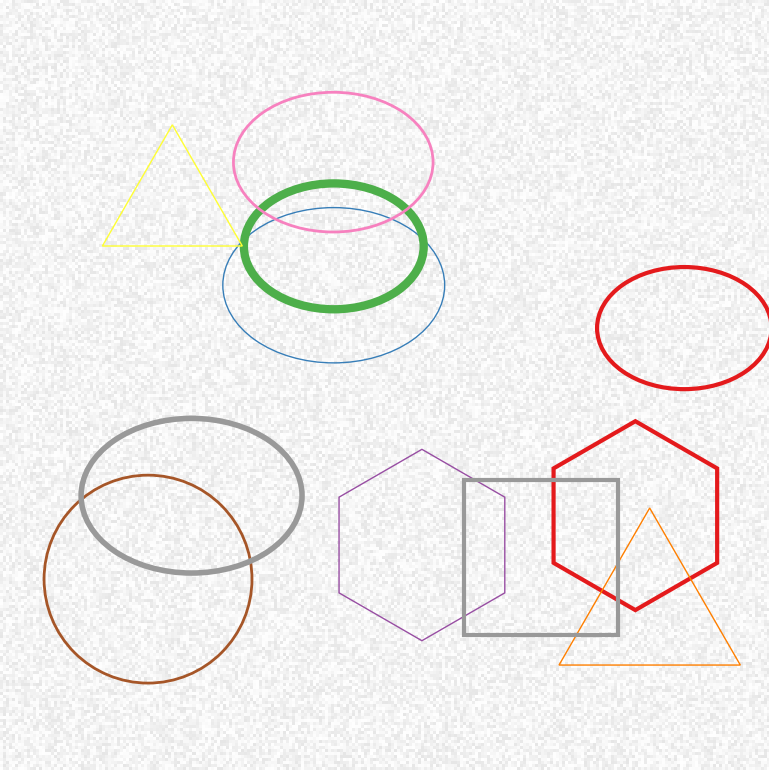[{"shape": "oval", "thickness": 1.5, "radius": 0.57, "center": [0.889, 0.574]}, {"shape": "hexagon", "thickness": 1.5, "radius": 0.61, "center": [0.825, 0.33]}, {"shape": "oval", "thickness": 0.5, "radius": 0.72, "center": [0.433, 0.63]}, {"shape": "oval", "thickness": 3, "radius": 0.58, "center": [0.433, 0.68]}, {"shape": "hexagon", "thickness": 0.5, "radius": 0.62, "center": [0.548, 0.292]}, {"shape": "triangle", "thickness": 0.5, "radius": 0.68, "center": [0.844, 0.204]}, {"shape": "triangle", "thickness": 0.5, "radius": 0.52, "center": [0.224, 0.733]}, {"shape": "circle", "thickness": 1, "radius": 0.68, "center": [0.192, 0.248]}, {"shape": "oval", "thickness": 1, "radius": 0.65, "center": [0.433, 0.789]}, {"shape": "square", "thickness": 1.5, "radius": 0.5, "center": [0.702, 0.276]}, {"shape": "oval", "thickness": 2, "radius": 0.72, "center": [0.249, 0.356]}]